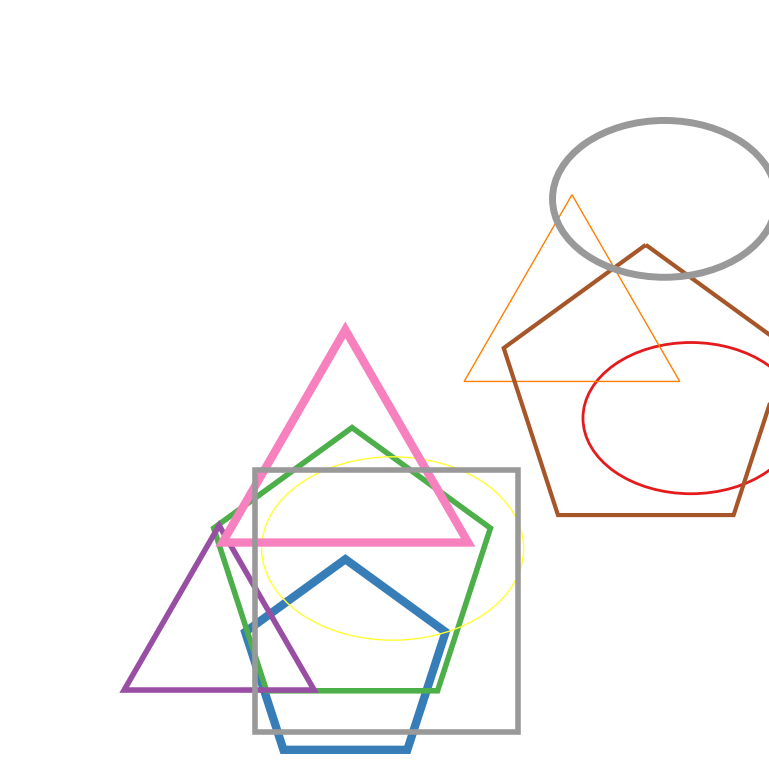[{"shape": "oval", "thickness": 1, "radius": 0.7, "center": [0.897, 0.457]}, {"shape": "pentagon", "thickness": 3, "radius": 0.68, "center": [0.449, 0.137]}, {"shape": "pentagon", "thickness": 2, "radius": 0.94, "center": [0.457, 0.256]}, {"shape": "triangle", "thickness": 2, "radius": 0.71, "center": [0.285, 0.175]}, {"shape": "triangle", "thickness": 0.5, "radius": 0.81, "center": [0.743, 0.585]}, {"shape": "oval", "thickness": 0.5, "radius": 0.85, "center": [0.51, 0.288]}, {"shape": "pentagon", "thickness": 1.5, "radius": 0.97, "center": [0.839, 0.488]}, {"shape": "triangle", "thickness": 3, "radius": 0.92, "center": [0.448, 0.387]}, {"shape": "square", "thickness": 2, "radius": 0.85, "center": [0.502, 0.22]}, {"shape": "oval", "thickness": 2.5, "radius": 0.73, "center": [0.863, 0.742]}]